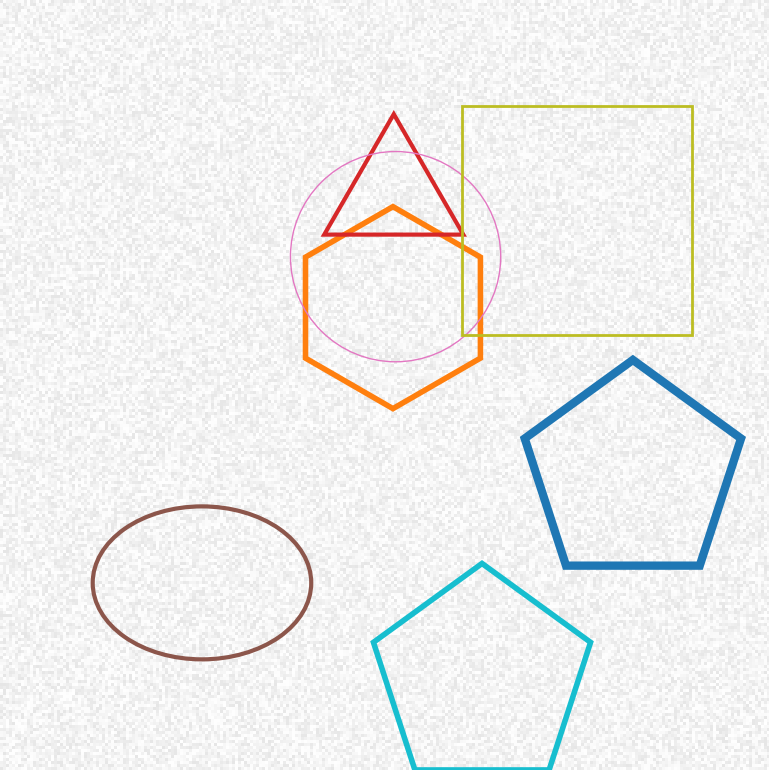[{"shape": "pentagon", "thickness": 3, "radius": 0.74, "center": [0.822, 0.385]}, {"shape": "hexagon", "thickness": 2, "radius": 0.66, "center": [0.51, 0.6]}, {"shape": "triangle", "thickness": 1.5, "radius": 0.52, "center": [0.511, 0.747]}, {"shape": "oval", "thickness": 1.5, "radius": 0.71, "center": [0.262, 0.243]}, {"shape": "circle", "thickness": 0.5, "radius": 0.68, "center": [0.514, 0.667]}, {"shape": "square", "thickness": 1, "radius": 0.75, "center": [0.749, 0.714]}, {"shape": "pentagon", "thickness": 2, "radius": 0.74, "center": [0.626, 0.12]}]